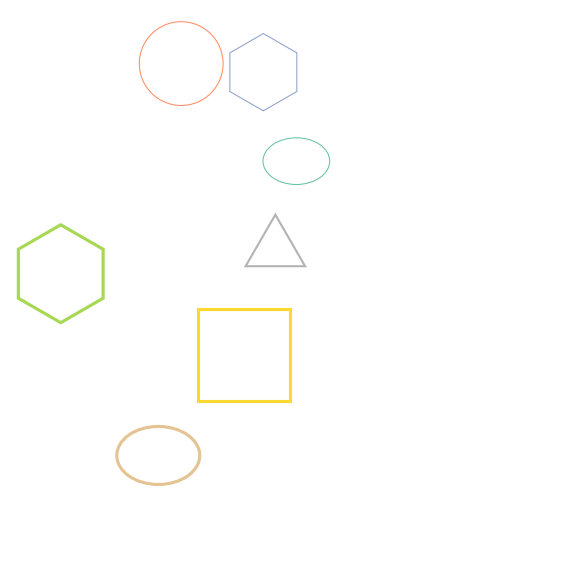[{"shape": "oval", "thickness": 0.5, "radius": 0.29, "center": [0.513, 0.72]}, {"shape": "circle", "thickness": 0.5, "radius": 0.36, "center": [0.314, 0.889]}, {"shape": "hexagon", "thickness": 0.5, "radius": 0.33, "center": [0.456, 0.874]}, {"shape": "hexagon", "thickness": 1.5, "radius": 0.42, "center": [0.105, 0.525]}, {"shape": "square", "thickness": 1.5, "radius": 0.4, "center": [0.423, 0.384]}, {"shape": "oval", "thickness": 1.5, "radius": 0.36, "center": [0.274, 0.21]}, {"shape": "triangle", "thickness": 1, "radius": 0.3, "center": [0.477, 0.568]}]